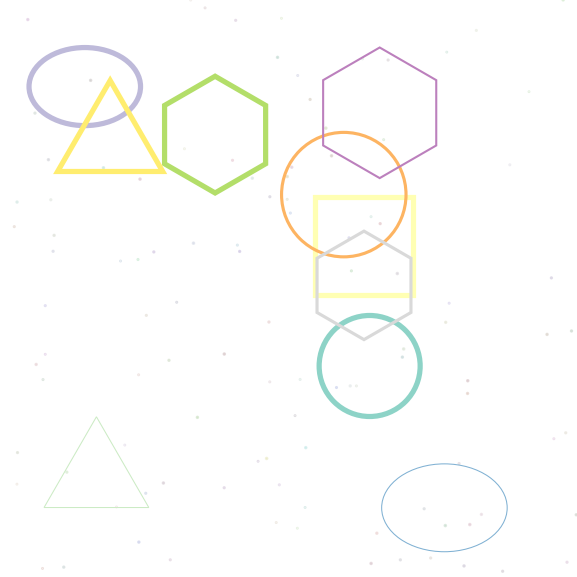[{"shape": "circle", "thickness": 2.5, "radius": 0.44, "center": [0.64, 0.365]}, {"shape": "square", "thickness": 2.5, "radius": 0.42, "center": [0.63, 0.573]}, {"shape": "oval", "thickness": 2.5, "radius": 0.48, "center": [0.147, 0.849]}, {"shape": "oval", "thickness": 0.5, "radius": 0.54, "center": [0.77, 0.12]}, {"shape": "circle", "thickness": 1.5, "radius": 0.54, "center": [0.595, 0.662]}, {"shape": "hexagon", "thickness": 2.5, "radius": 0.51, "center": [0.372, 0.766]}, {"shape": "hexagon", "thickness": 1.5, "radius": 0.47, "center": [0.63, 0.505]}, {"shape": "hexagon", "thickness": 1, "radius": 0.57, "center": [0.657, 0.804]}, {"shape": "triangle", "thickness": 0.5, "radius": 0.52, "center": [0.167, 0.173]}, {"shape": "triangle", "thickness": 2.5, "radius": 0.53, "center": [0.191, 0.755]}]